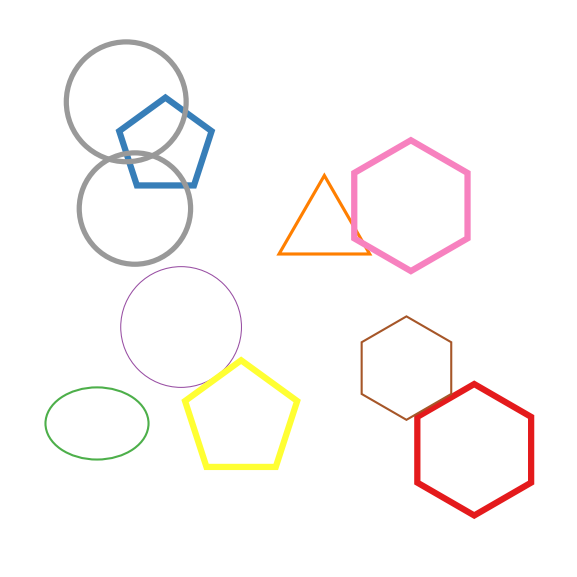[{"shape": "hexagon", "thickness": 3, "radius": 0.57, "center": [0.821, 0.22]}, {"shape": "pentagon", "thickness": 3, "radius": 0.42, "center": [0.286, 0.746]}, {"shape": "oval", "thickness": 1, "radius": 0.45, "center": [0.168, 0.266]}, {"shape": "circle", "thickness": 0.5, "radius": 0.52, "center": [0.314, 0.433]}, {"shape": "triangle", "thickness": 1.5, "radius": 0.45, "center": [0.562, 0.605]}, {"shape": "pentagon", "thickness": 3, "radius": 0.51, "center": [0.418, 0.273]}, {"shape": "hexagon", "thickness": 1, "radius": 0.45, "center": [0.704, 0.362]}, {"shape": "hexagon", "thickness": 3, "radius": 0.57, "center": [0.712, 0.643]}, {"shape": "circle", "thickness": 2.5, "radius": 0.52, "center": [0.219, 0.823]}, {"shape": "circle", "thickness": 2.5, "radius": 0.48, "center": [0.234, 0.638]}]